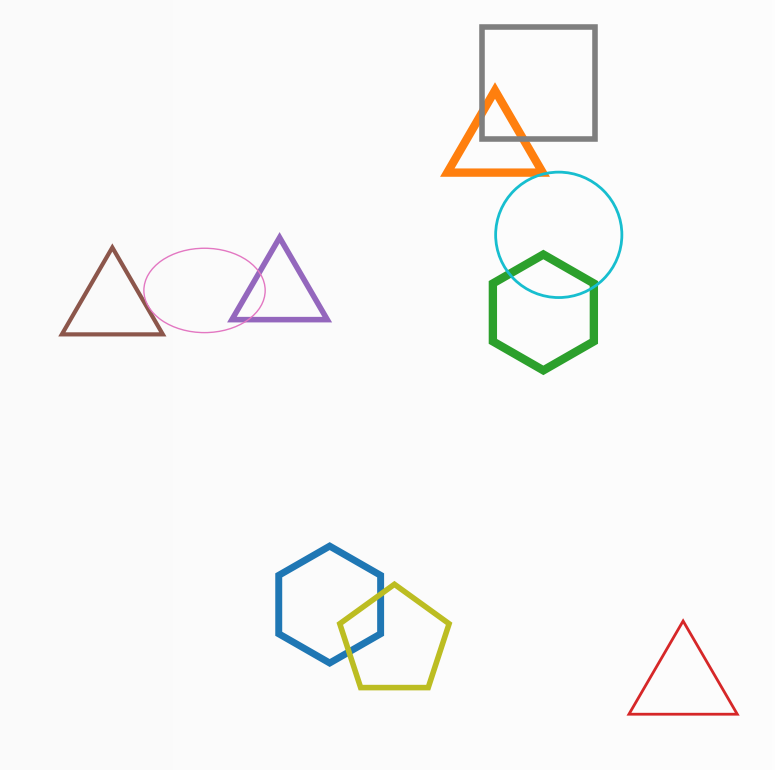[{"shape": "hexagon", "thickness": 2.5, "radius": 0.38, "center": [0.425, 0.215]}, {"shape": "triangle", "thickness": 3, "radius": 0.36, "center": [0.639, 0.811]}, {"shape": "hexagon", "thickness": 3, "radius": 0.38, "center": [0.701, 0.594]}, {"shape": "triangle", "thickness": 1, "radius": 0.4, "center": [0.881, 0.113]}, {"shape": "triangle", "thickness": 2, "radius": 0.36, "center": [0.361, 0.62]}, {"shape": "triangle", "thickness": 1.5, "radius": 0.38, "center": [0.145, 0.603]}, {"shape": "oval", "thickness": 0.5, "radius": 0.39, "center": [0.264, 0.623]}, {"shape": "square", "thickness": 2, "radius": 0.37, "center": [0.695, 0.892]}, {"shape": "pentagon", "thickness": 2, "radius": 0.37, "center": [0.509, 0.167]}, {"shape": "circle", "thickness": 1, "radius": 0.41, "center": [0.721, 0.695]}]